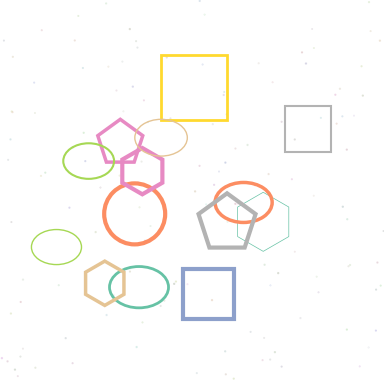[{"shape": "hexagon", "thickness": 0.5, "radius": 0.38, "center": [0.684, 0.424]}, {"shape": "oval", "thickness": 2, "radius": 0.38, "center": [0.361, 0.254]}, {"shape": "circle", "thickness": 3, "radius": 0.4, "center": [0.35, 0.444]}, {"shape": "oval", "thickness": 2.5, "radius": 0.37, "center": [0.633, 0.474]}, {"shape": "square", "thickness": 3, "radius": 0.33, "center": [0.542, 0.236]}, {"shape": "pentagon", "thickness": 2.5, "radius": 0.31, "center": [0.312, 0.629]}, {"shape": "hexagon", "thickness": 3, "radius": 0.3, "center": [0.37, 0.555]}, {"shape": "oval", "thickness": 1, "radius": 0.33, "center": [0.147, 0.358]}, {"shape": "oval", "thickness": 1.5, "radius": 0.33, "center": [0.23, 0.582]}, {"shape": "square", "thickness": 2, "radius": 0.42, "center": [0.504, 0.772]}, {"shape": "oval", "thickness": 1, "radius": 0.34, "center": [0.418, 0.642]}, {"shape": "hexagon", "thickness": 2.5, "radius": 0.29, "center": [0.272, 0.264]}, {"shape": "square", "thickness": 1.5, "radius": 0.3, "center": [0.8, 0.665]}, {"shape": "pentagon", "thickness": 3, "radius": 0.39, "center": [0.59, 0.42]}]